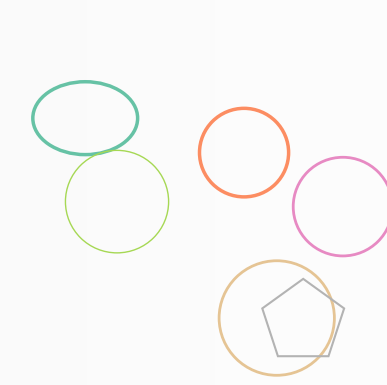[{"shape": "oval", "thickness": 2.5, "radius": 0.68, "center": [0.22, 0.693]}, {"shape": "circle", "thickness": 2.5, "radius": 0.57, "center": [0.63, 0.604]}, {"shape": "circle", "thickness": 2, "radius": 0.64, "center": [0.885, 0.463]}, {"shape": "circle", "thickness": 1, "radius": 0.67, "center": [0.302, 0.476]}, {"shape": "circle", "thickness": 2, "radius": 0.74, "center": [0.714, 0.174]}, {"shape": "pentagon", "thickness": 1.5, "radius": 0.56, "center": [0.782, 0.165]}]